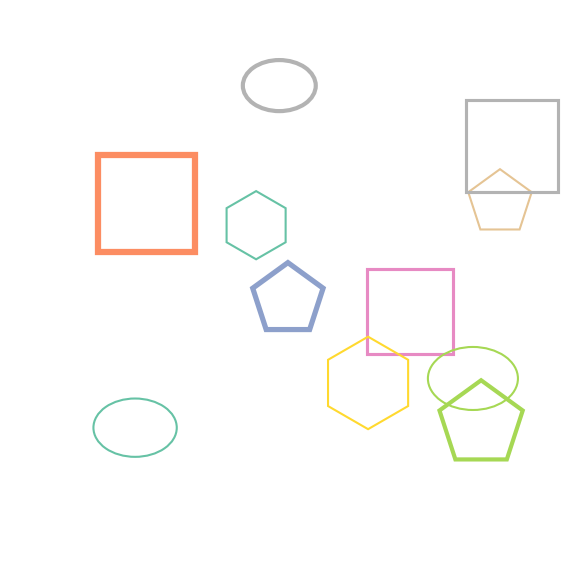[{"shape": "oval", "thickness": 1, "radius": 0.36, "center": [0.234, 0.259]}, {"shape": "hexagon", "thickness": 1, "radius": 0.3, "center": [0.443, 0.609]}, {"shape": "square", "thickness": 3, "radius": 0.42, "center": [0.254, 0.646]}, {"shape": "pentagon", "thickness": 2.5, "radius": 0.32, "center": [0.499, 0.48]}, {"shape": "square", "thickness": 1.5, "radius": 0.37, "center": [0.71, 0.46]}, {"shape": "oval", "thickness": 1, "radius": 0.39, "center": [0.819, 0.344]}, {"shape": "pentagon", "thickness": 2, "radius": 0.38, "center": [0.833, 0.265]}, {"shape": "hexagon", "thickness": 1, "radius": 0.4, "center": [0.637, 0.336]}, {"shape": "pentagon", "thickness": 1, "radius": 0.29, "center": [0.866, 0.648]}, {"shape": "square", "thickness": 1.5, "radius": 0.4, "center": [0.887, 0.746]}, {"shape": "oval", "thickness": 2, "radius": 0.32, "center": [0.484, 0.851]}]